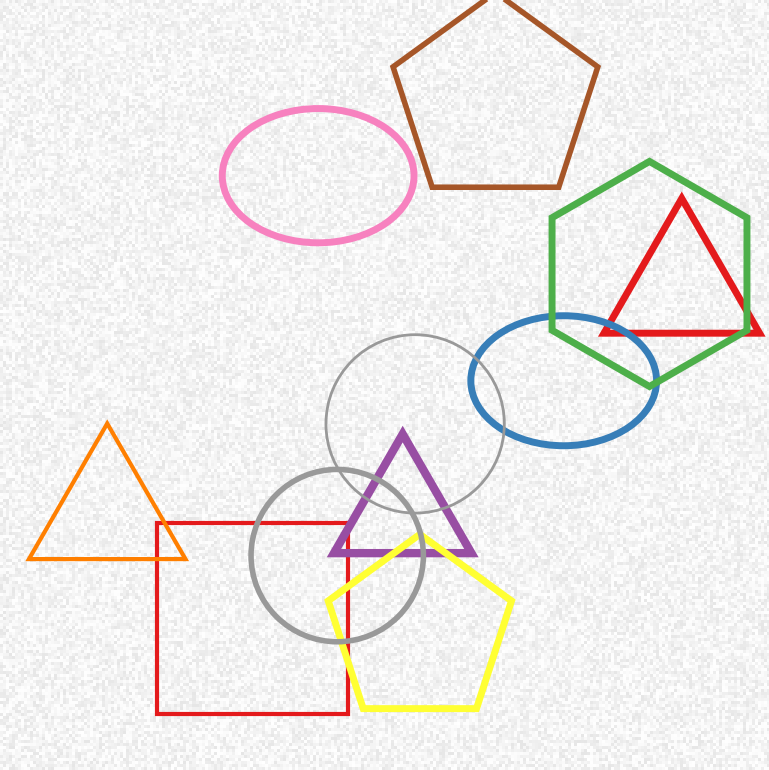[{"shape": "square", "thickness": 1.5, "radius": 0.62, "center": [0.328, 0.196]}, {"shape": "triangle", "thickness": 2.5, "radius": 0.58, "center": [0.885, 0.626]}, {"shape": "oval", "thickness": 2.5, "radius": 0.6, "center": [0.732, 0.506]}, {"shape": "hexagon", "thickness": 2.5, "radius": 0.73, "center": [0.844, 0.644]}, {"shape": "triangle", "thickness": 3, "radius": 0.52, "center": [0.523, 0.333]}, {"shape": "triangle", "thickness": 1.5, "radius": 0.59, "center": [0.139, 0.333]}, {"shape": "pentagon", "thickness": 2.5, "radius": 0.63, "center": [0.545, 0.181]}, {"shape": "pentagon", "thickness": 2, "radius": 0.7, "center": [0.643, 0.87]}, {"shape": "oval", "thickness": 2.5, "radius": 0.62, "center": [0.413, 0.772]}, {"shape": "circle", "thickness": 2, "radius": 0.56, "center": [0.438, 0.278]}, {"shape": "circle", "thickness": 1, "radius": 0.58, "center": [0.539, 0.449]}]